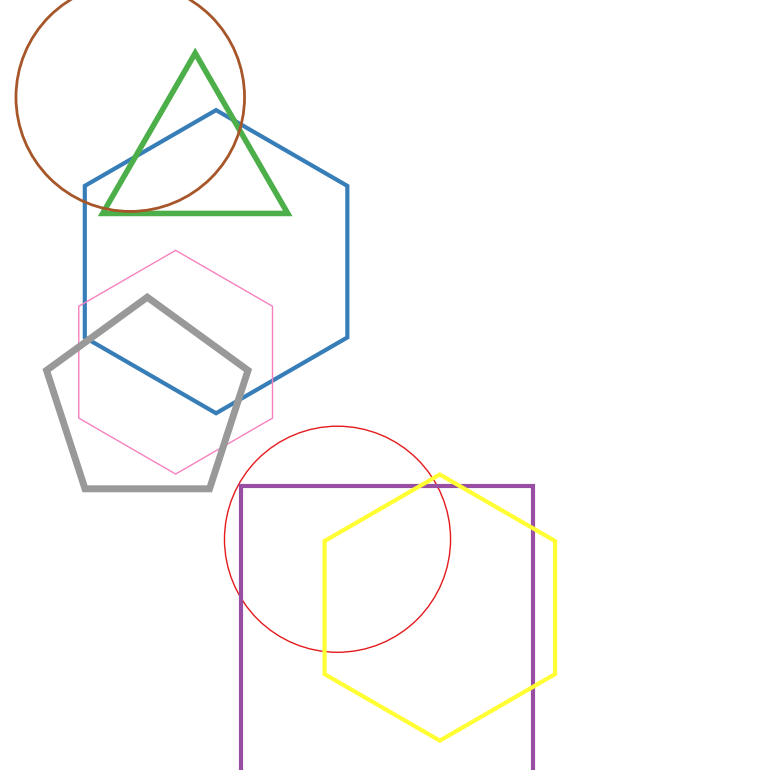[{"shape": "circle", "thickness": 0.5, "radius": 0.73, "center": [0.438, 0.3]}, {"shape": "hexagon", "thickness": 1.5, "radius": 0.98, "center": [0.281, 0.66]}, {"shape": "triangle", "thickness": 2, "radius": 0.69, "center": [0.254, 0.792]}, {"shape": "square", "thickness": 1.5, "radius": 0.95, "center": [0.502, 0.18]}, {"shape": "hexagon", "thickness": 1.5, "radius": 0.86, "center": [0.571, 0.211]}, {"shape": "circle", "thickness": 1, "radius": 0.74, "center": [0.169, 0.874]}, {"shape": "hexagon", "thickness": 0.5, "radius": 0.73, "center": [0.228, 0.53]}, {"shape": "pentagon", "thickness": 2.5, "radius": 0.69, "center": [0.191, 0.476]}]